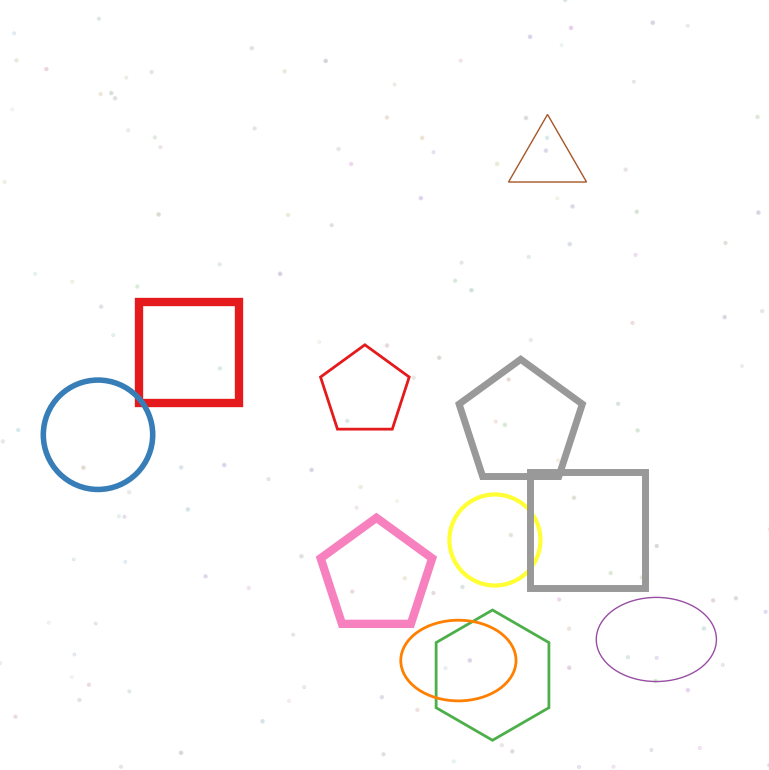[{"shape": "pentagon", "thickness": 1, "radius": 0.3, "center": [0.474, 0.492]}, {"shape": "square", "thickness": 3, "radius": 0.33, "center": [0.246, 0.542]}, {"shape": "circle", "thickness": 2, "radius": 0.36, "center": [0.127, 0.435]}, {"shape": "hexagon", "thickness": 1, "radius": 0.42, "center": [0.64, 0.123]}, {"shape": "oval", "thickness": 0.5, "radius": 0.39, "center": [0.852, 0.17]}, {"shape": "oval", "thickness": 1, "radius": 0.37, "center": [0.595, 0.142]}, {"shape": "circle", "thickness": 1.5, "radius": 0.3, "center": [0.643, 0.299]}, {"shape": "triangle", "thickness": 0.5, "radius": 0.29, "center": [0.711, 0.793]}, {"shape": "pentagon", "thickness": 3, "radius": 0.38, "center": [0.489, 0.251]}, {"shape": "square", "thickness": 2.5, "radius": 0.38, "center": [0.763, 0.311]}, {"shape": "pentagon", "thickness": 2.5, "radius": 0.42, "center": [0.676, 0.449]}]